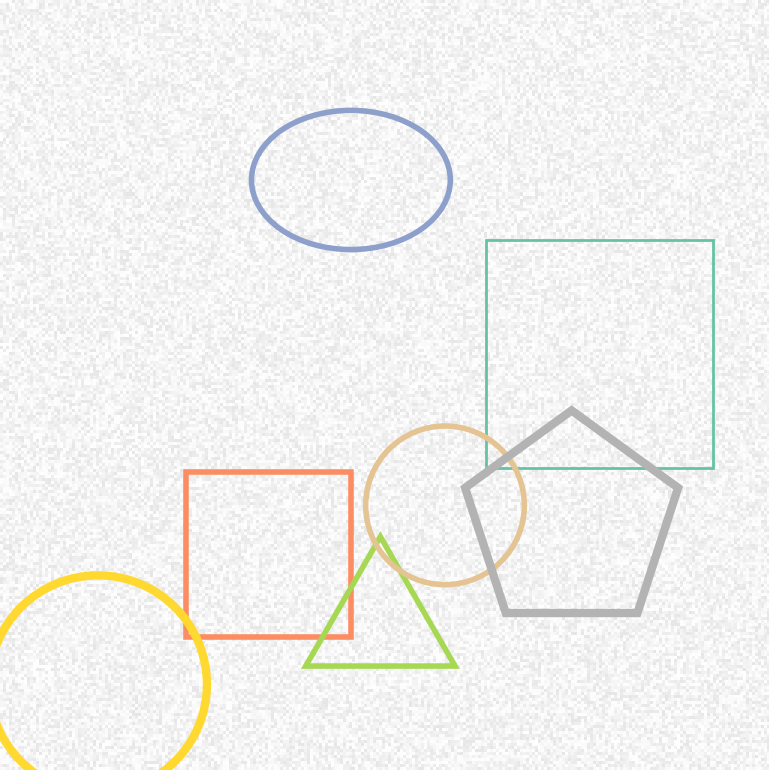[{"shape": "square", "thickness": 1, "radius": 0.74, "center": [0.779, 0.54]}, {"shape": "square", "thickness": 2, "radius": 0.54, "center": [0.349, 0.28]}, {"shape": "oval", "thickness": 2, "radius": 0.65, "center": [0.456, 0.766]}, {"shape": "triangle", "thickness": 2, "radius": 0.56, "center": [0.494, 0.191]}, {"shape": "circle", "thickness": 3, "radius": 0.71, "center": [0.127, 0.111]}, {"shape": "circle", "thickness": 2, "radius": 0.52, "center": [0.578, 0.344]}, {"shape": "pentagon", "thickness": 3, "radius": 0.73, "center": [0.742, 0.322]}]